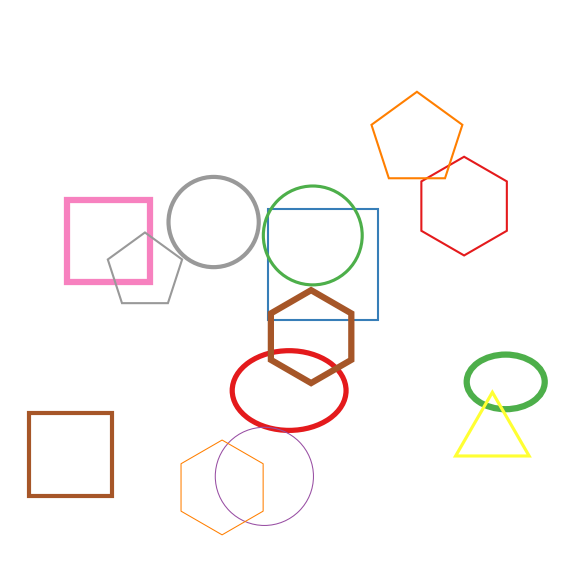[{"shape": "oval", "thickness": 2.5, "radius": 0.49, "center": [0.501, 0.323]}, {"shape": "hexagon", "thickness": 1, "radius": 0.43, "center": [0.804, 0.642]}, {"shape": "square", "thickness": 1, "radius": 0.48, "center": [0.559, 0.541]}, {"shape": "oval", "thickness": 3, "radius": 0.34, "center": [0.876, 0.338]}, {"shape": "circle", "thickness": 1.5, "radius": 0.43, "center": [0.542, 0.591]}, {"shape": "circle", "thickness": 0.5, "radius": 0.43, "center": [0.458, 0.174]}, {"shape": "hexagon", "thickness": 0.5, "radius": 0.41, "center": [0.385, 0.155]}, {"shape": "pentagon", "thickness": 1, "radius": 0.41, "center": [0.722, 0.757]}, {"shape": "triangle", "thickness": 1.5, "radius": 0.37, "center": [0.853, 0.246]}, {"shape": "hexagon", "thickness": 3, "radius": 0.4, "center": [0.539, 0.416]}, {"shape": "square", "thickness": 2, "radius": 0.36, "center": [0.122, 0.213]}, {"shape": "square", "thickness": 3, "radius": 0.36, "center": [0.188, 0.582]}, {"shape": "circle", "thickness": 2, "radius": 0.39, "center": [0.37, 0.615]}, {"shape": "pentagon", "thickness": 1, "radius": 0.34, "center": [0.251, 0.529]}]